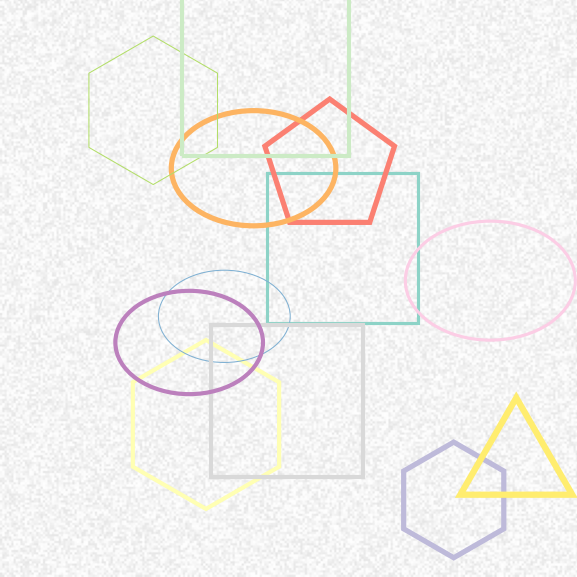[{"shape": "square", "thickness": 1.5, "radius": 0.65, "center": [0.593, 0.57]}, {"shape": "hexagon", "thickness": 2, "radius": 0.73, "center": [0.357, 0.264]}, {"shape": "hexagon", "thickness": 2.5, "radius": 0.5, "center": [0.786, 0.133]}, {"shape": "pentagon", "thickness": 2.5, "radius": 0.59, "center": [0.571, 0.71]}, {"shape": "oval", "thickness": 0.5, "radius": 0.57, "center": [0.388, 0.451]}, {"shape": "oval", "thickness": 2.5, "radius": 0.71, "center": [0.439, 0.708]}, {"shape": "hexagon", "thickness": 0.5, "radius": 0.64, "center": [0.265, 0.808]}, {"shape": "oval", "thickness": 1.5, "radius": 0.74, "center": [0.849, 0.513]}, {"shape": "square", "thickness": 2, "radius": 0.66, "center": [0.497, 0.305]}, {"shape": "oval", "thickness": 2, "radius": 0.64, "center": [0.328, 0.406]}, {"shape": "square", "thickness": 2, "radius": 0.73, "center": [0.46, 0.874]}, {"shape": "triangle", "thickness": 3, "radius": 0.56, "center": [0.894, 0.198]}]